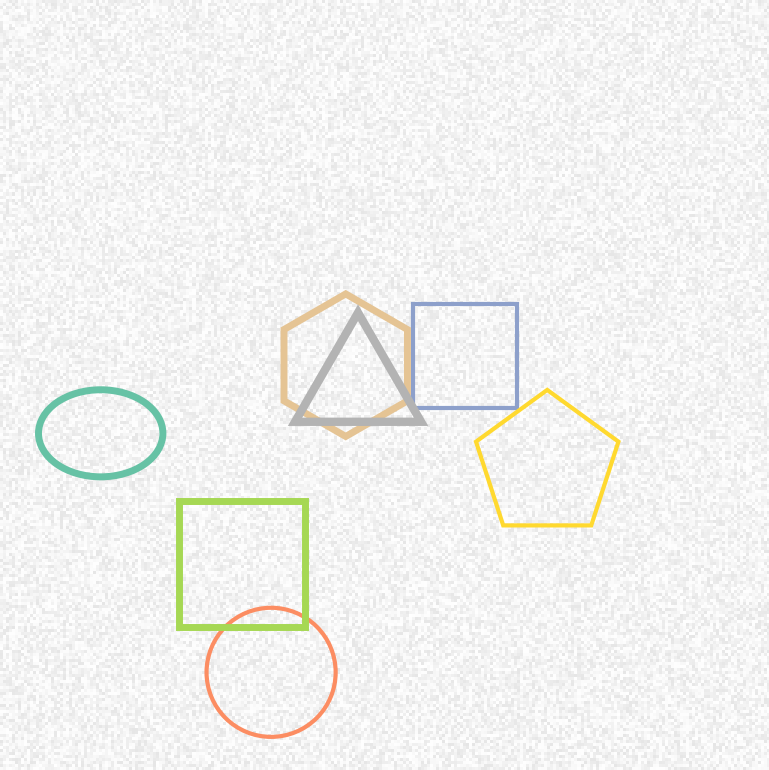[{"shape": "oval", "thickness": 2.5, "radius": 0.4, "center": [0.131, 0.437]}, {"shape": "circle", "thickness": 1.5, "radius": 0.42, "center": [0.352, 0.127]}, {"shape": "square", "thickness": 1.5, "radius": 0.34, "center": [0.604, 0.538]}, {"shape": "square", "thickness": 2.5, "radius": 0.41, "center": [0.315, 0.268]}, {"shape": "pentagon", "thickness": 1.5, "radius": 0.49, "center": [0.711, 0.396]}, {"shape": "hexagon", "thickness": 2.5, "radius": 0.46, "center": [0.449, 0.526]}, {"shape": "triangle", "thickness": 3, "radius": 0.47, "center": [0.465, 0.499]}]